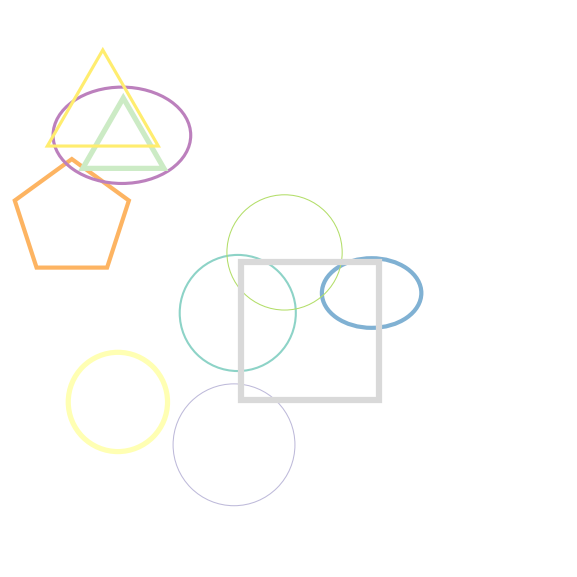[{"shape": "circle", "thickness": 1, "radius": 0.5, "center": [0.412, 0.457]}, {"shape": "circle", "thickness": 2.5, "radius": 0.43, "center": [0.204, 0.303]}, {"shape": "circle", "thickness": 0.5, "radius": 0.53, "center": [0.405, 0.229]}, {"shape": "oval", "thickness": 2, "radius": 0.43, "center": [0.643, 0.492]}, {"shape": "pentagon", "thickness": 2, "radius": 0.52, "center": [0.124, 0.62]}, {"shape": "circle", "thickness": 0.5, "radius": 0.5, "center": [0.493, 0.562]}, {"shape": "square", "thickness": 3, "radius": 0.6, "center": [0.537, 0.426]}, {"shape": "oval", "thickness": 1.5, "radius": 0.6, "center": [0.211, 0.765]}, {"shape": "triangle", "thickness": 2.5, "radius": 0.41, "center": [0.213, 0.748]}, {"shape": "triangle", "thickness": 1.5, "radius": 0.55, "center": [0.178, 0.802]}]